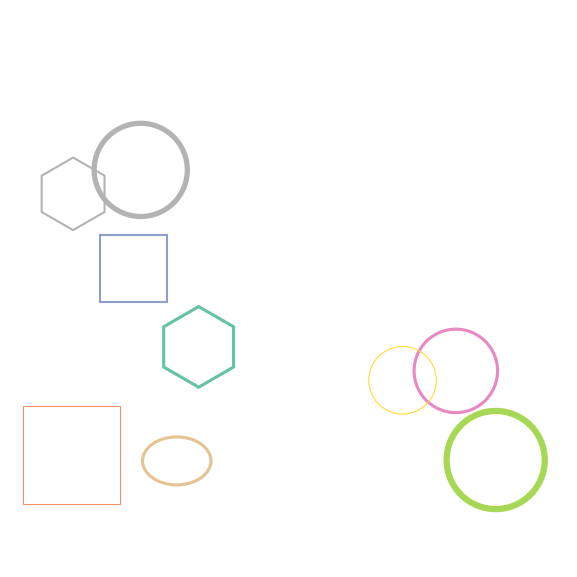[{"shape": "hexagon", "thickness": 1.5, "radius": 0.35, "center": [0.344, 0.398]}, {"shape": "square", "thickness": 0.5, "radius": 0.42, "center": [0.124, 0.212]}, {"shape": "square", "thickness": 1, "radius": 0.29, "center": [0.232, 0.534]}, {"shape": "circle", "thickness": 1.5, "radius": 0.36, "center": [0.789, 0.357]}, {"shape": "circle", "thickness": 3, "radius": 0.42, "center": [0.858, 0.203]}, {"shape": "circle", "thickness": 0.5, "radius": 0.29, "center": [0.697, 0.341]}, {"shape": "oval", "thickness": 1.5, "radius": 0.3, "center": [0.306, 0.201]}, {"shape": "hexagon", "thickness": 1, "radius": 0.31, "center": [0.127, 0.664]}, {"shape": "circle", "thickness": 2.5, "radius": 0.4, "center": [0.244, 0.705]}]